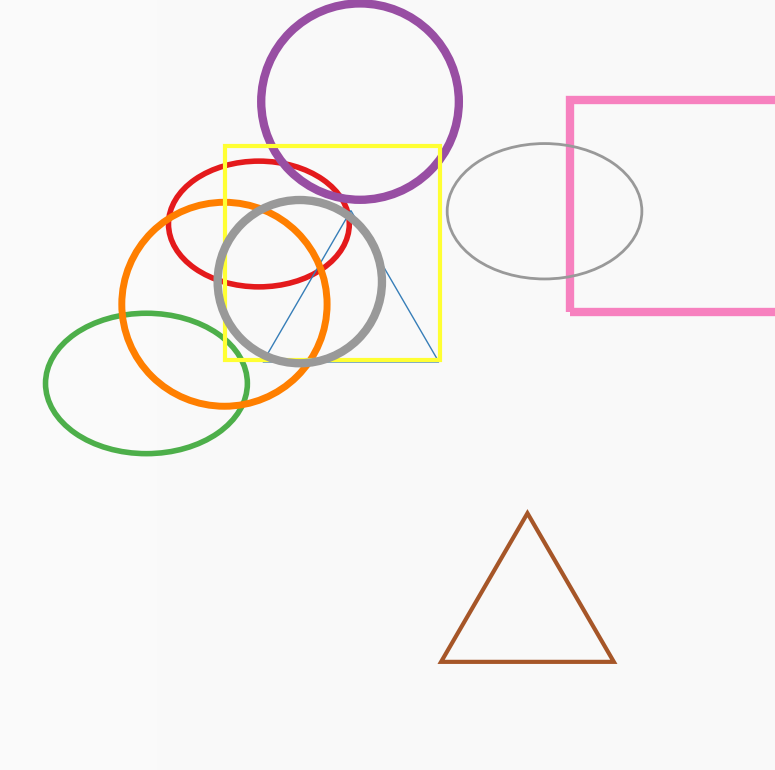[{"shape": "oval", "thickness": 2, "radius": 0.58, "center": [0.334, 0.709]}, {"shape": "triangle", "thickness": 0.5, "radius": 0.66, "center": [0.453, 0.595]}, {"shape": "oval", "thickness": 2, "radius": 0.65, "center": [0.189, 0.502]}, {"shape": "circle", "thickness": 3, "radius": 0.64, "center": [0.465, 0.868]}, {"shape": "circle", "thickness": 2.5, "radius": 0.66, "center": [0.29, 0.605]}, {"shape": "square", "thickness": 1.5, "radius": 0.7, "center": [0.429, 0.672]}, {"shape": "triangle", "thickness": 1.5, "radius": 0.64, "center": [0.681, 0.205]}, {"shape": "square", "thickness": 3, "radius": 0.69, "center": [0.873, 0.732]}, {"shape": "oval", "thickness": 1, "radius": 0.63, "center": [0.703, 0.726]}, {"shape": "circle", "thickness": 3, "radius": 0.53, "center": [0.387, 0.634]}]